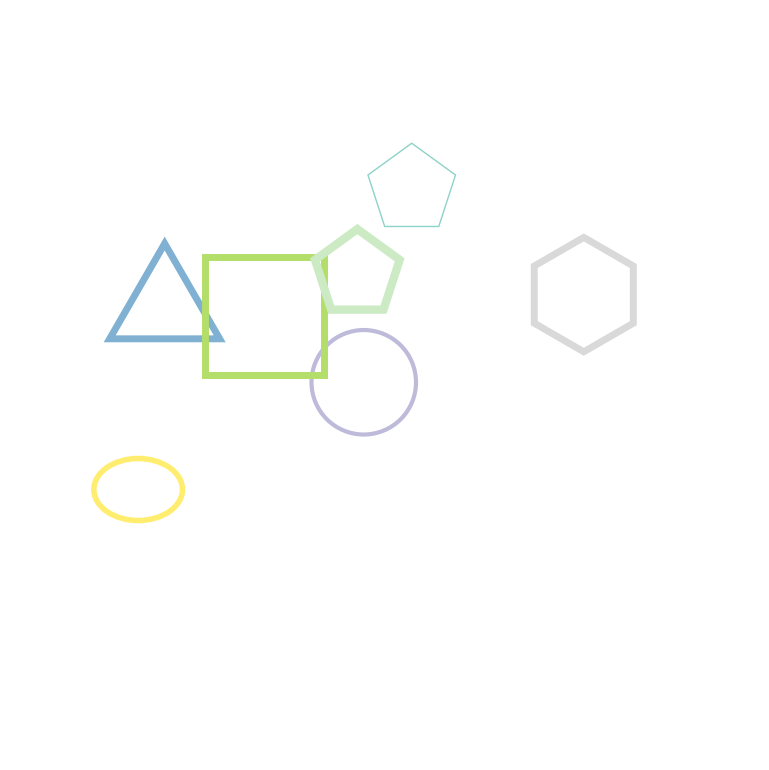[{"shape": "pentagon", "thickness": 0.5, "radius": 0.3, "center": [0.535, 0.754]}, {"shape": "circle", "thickness": 1.5, "radius": 0.34, "center": [0.472, 0.504]}, {"shape": "triangle", "thickness": 2.5, "radius": 0.41, "center": [0.214, 0.601]}, {"shape": "square", "thickness": 2.5, "radius": 0.39, "center": [0.344, 0.59]}, {"shape": "hexagon", "thickness": 2.5, "radius": 0.37, "center": [0.758, 0.617]}, {"shape": "pentagon", "thickness": 3, "radius": 0.29, "center": [0.464, 0.645]}, {"shape": "oval", "thickness": 2, "radius": 0.29, "center": [0.179, 0.364]}]